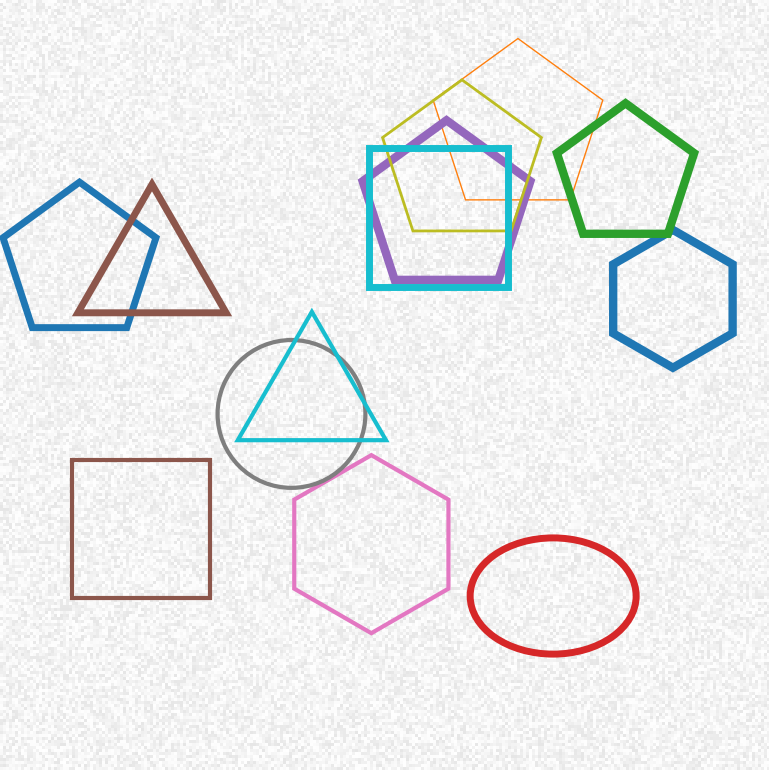[{"shape": "pentagon", "thickness": 2.5, "radius": 0.52, "center": [0.103, 0.659]}, {"shape": "hexagon", "thickness": 3, "radius": 0.45, "center": [0.874, 0.612]}, {"shape": "pentagon", "thickness": 0.5, "radius": 0.58, "center": [0.673, 0.834]}, {"shape": "pentagon", "thickness": 3, "radius": 0.47, "center": [0.812, 0.772]}, {"shape": "oval", "thickness": 2.5, "radius": 0.54, "center": [0.718, 0.226]}, {"shape": "pentagon", "thickness": 3, "radius": 0.57, "center": [0.58, 0.729]}, {"shape": "square", "thickness": 1.5, "radius": 0.45, "center": [0.183, 0.313]}, {"shape": "triangle", "thickness": 2.5, "radius": 0.56, "center": [0.197, 0.649]}, {"shape": "hexagon", "thickness": 1.5, "radius": 0.58, "center": [0.482, 0.293]}, {"shape": "circle", "thickness": 1.5, "radius": 0.48, "center": [0.379, 0.462]}, {"shape": "pentagon", "thickness": 1, "radius": 0.54, "center": [0.6, 0.788]}, {"shape": "triangle", "thickness": 1.5, "radius": 0.56, "center": [0.405, 0.484]}, {"shape": "square", "thickness": 2.5, "radius": 0.45, "center": [0.569, 0.717]}]